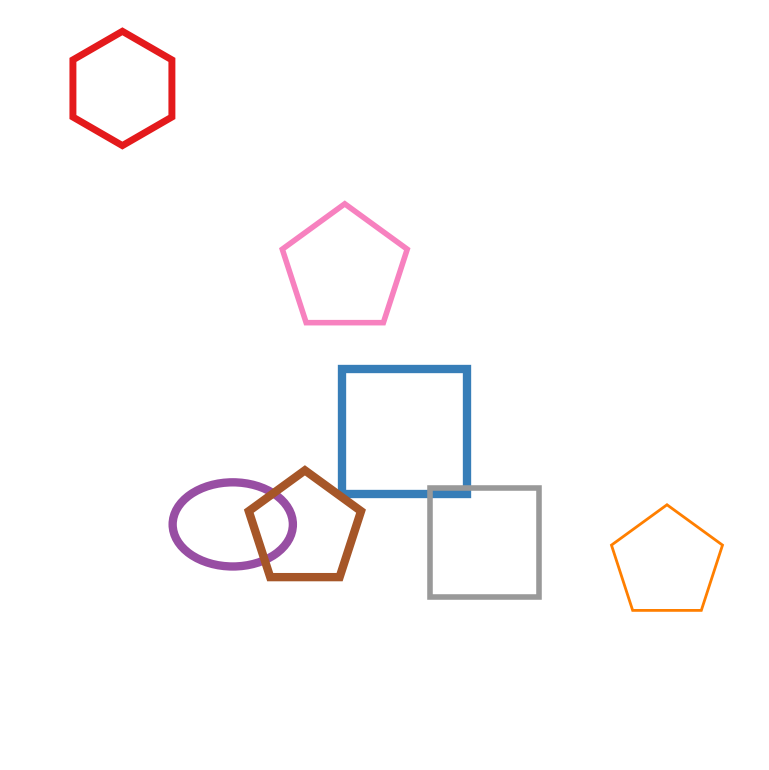[{"shape": "hexagon", "thickness": 2.5, "radius": 0.37, "center": [0.159, 0.885]}, {"shape": "square", "thickness": 3, "radius": 0.41, "center": [0.526, 0.439]}, {"shape": "oval", "thickness": 3, "radius": 0.39, "center": [0.302, 0.319]}, {"shape": "pentagon", "thickness": 1, "radius": 0.38, "center": [0.866, 0.269]}, {"shape": "pentagon", "thickness": 3, "radius": 0.38, "center": [0.396, 0.312]}, {"shape": "pentagon", "thickness": 2, "radius": 0.43, "center": [0.448, 0.65]}, {"shape": "square", "thickness": 2, "radius": 0.35, "center": [0.63, 0.295]}]